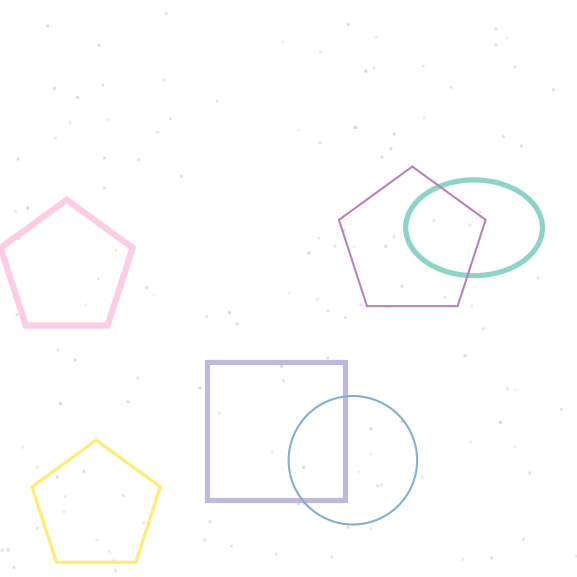[{"shape": "oval", "thickness": 2.5, "radius": 0.59, "center": [0.821, 0.605]}, {"shape": "square", "thickness": 2.5, "radius": 0.6, "center": [0.478, 0.253]}, {"shape": "circle", "thickness": 1, "radius": 0.56, "center": [0.611, 0.202]}, {"shape": "pentagon", "thickness": 3, "radius": 0.6, "center": [0.115, 0.533]}, {"shape": "pentagon", "thickness": 1, "radius": 0.67, "center": [0.714, 0.577]}, {"shape": "pentagon", "thickness": 1.5, "radius": 0.58, "center": [0.167, 0.12]}]